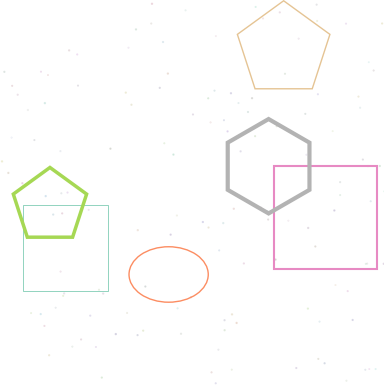[{"shape": "square", "thickness": 0.5, "radius": 0.56, "center": [0.17, 0.356]}, {"shape": "oval", "thickness": 1, "radius": 0.51, "center": [0.438, 0.287]}, {"shape": "square", "thickness": 1.5, "radius": 0.67, "center": [0.845, 0.435]}, {"shape": "pentagon", "thickness": 2.5, "radius": 0.5, "center": [0.13, 0.465]}, {"shape": "pentagon", "thickness": 1, "radius": 0.63, "center": [0.737, 0.872]}, {"shape": "hexagon", "thickness": 3, "radius": 0.61, "center": [0.698, 0.568]}]